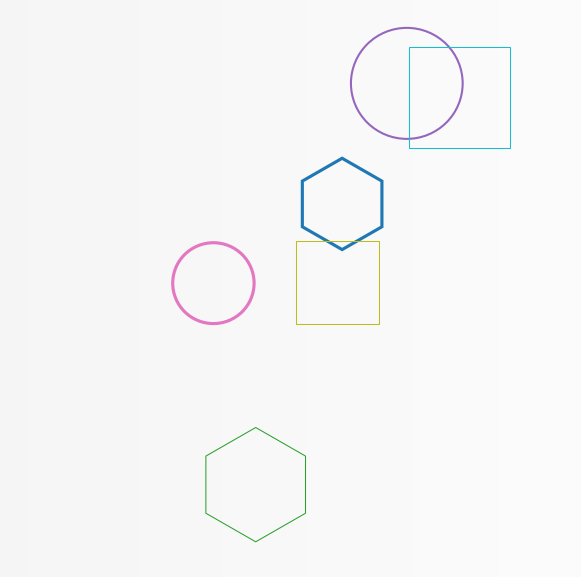[{"shape": "hexagon", "thickness": 1.5, "radius": 0.4, "center": [0.589, 0.646]}, {"shape": "hexagon", "thickness": 0.5, "radius": 0.49, "center": [0.44, 0.16]}, {"shape": "circle", "thickness": 1, "radius": 0.48, "center": [0.7, 0.855]}, {"shape": "circle", "thickness": 1.5, "radius": 0.35, "center": [0.367, 0.509]}, {"shape": "square", "thickness": 0.5, "radius": 0.36, "center": [0.581, 0.51]}, {"shape": "square", "thickness": 0.5, "radius": 0.44, "center": [0.79, 0.83]}]